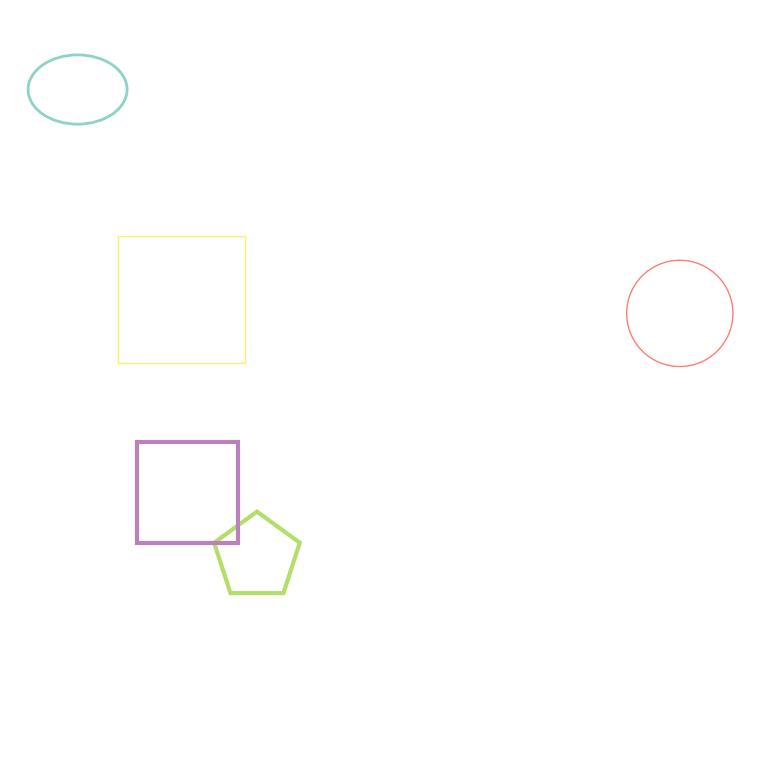[{"shape": "oval", "thickness": 1, "radius": 0.32, "center": [0.101, 0.884]}, {"shape": "circle", "thickness": 0.5, "radius": 0.35, "center": [0.883, 0.593]}, {"shape": "pentagon", "thickness": 1.5, "radius": 0.29, "center": [0.334, 0.277]}, {"shape": "square", "thickness": 1.5, "radius": 0.33, "center": [0.243, 0.36]}, {"shape": "square", "thickness": 0.5, "radius": 0.41, "center": [0.236, 0.611]}]